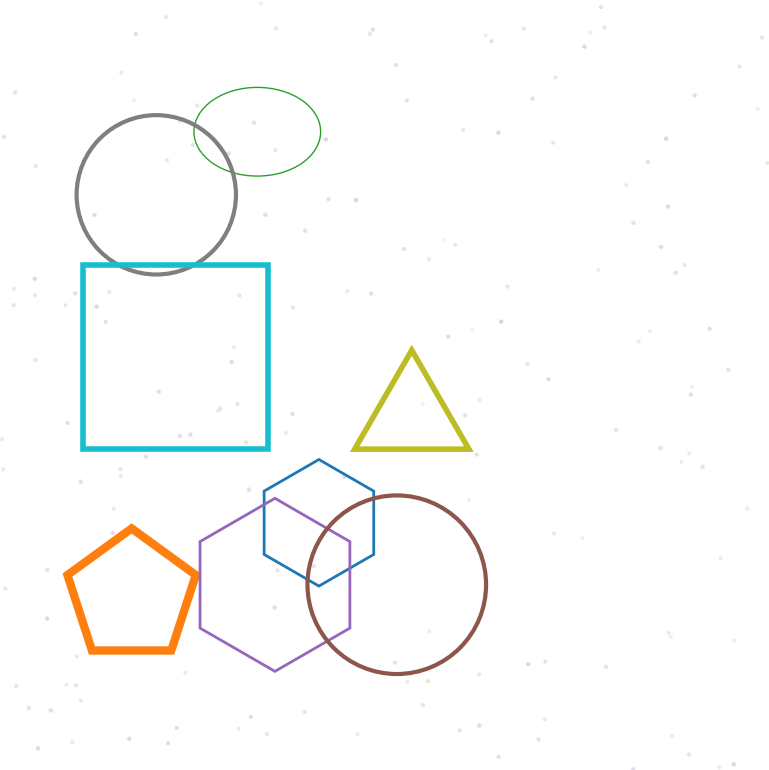[{"shape": "hexagon", "thickness": 1, "radius": 0.41, "center": [0.414, 0.321]}, {"shape": "pentagon", "thickness": 3, "radius": 0.44, "center": [0.171, 0.226]}, {"shape": "oval", "thickness": 0.5, "radius": 0.41, "center": [0.334, 0.829]}, {"shape": "hexagon", "thickness": 1, "radius": 0.56, "center": [0.357, 0.24]}, {"shape": "circle", "thickness": 1.5, "radius": 0.58, "center": [0.515, 0.241]}, {"shape": "circle", "thickness": 1.5, "radius": 0.52, "center": [0.203, 0.747]}, {"shape": "triangle", "thickness": 2, "radius": 0.43, "center": [0.535, 0.46]}, {"shape": "square", "thickness": 2, "radius": 0.6, "center": [0.228, 0.536]}]